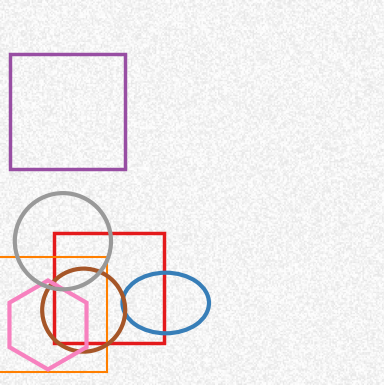[{"shape": "square", "thickness": 2.5, "radius": 0.71, "center": [0.283, 0.251]}, {"shape": "oval", "thickness": 3, "radius": 0.56, "center": [0.43, 0.213]}, {"shape": "square", "thickness": 2.5, "radius": 0.74, "center": [0.176, 0.711]}, {"shape": "square", "thickness": 1.5, "radius": 0.74, "center": [0.13, 0.183]}, {"shape": "circle", "thickness": 3, "radius": 0.54, "center": [0.217, 0.194]}, {"shape": "hexagon", "thickness": 3, "radius": 0.58, "center": [0.125, 0.156]}, {"shape": "circle", "thickness": 3, "radius": 0.62, "center": [0.163, 0.373]}]